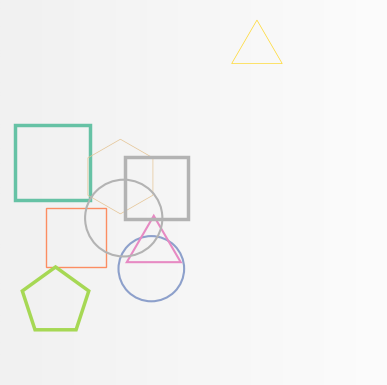[{"shape": "square", "thickness": 2.5, "radius": 0.49, "center": [0.135, 0.579]}, {"shape": "square", "thickness": 1, "radius": 0.39, "center": [0.195, 0.383]}, {"shape": "circle", "thickness": 1.5, "radius": 0.42, "center": [0.39, 0.302]}, {"shape": "triangle", "thickness": 1.5, "radius": 0.4, "center": [0.397, 0.359]}, {"shape": "pentagon", "thickness": 2.5, "radius": 0.45, "center": [0.143, 0.216]}, {"shape": "triangle", "thickness": 0.5, "radius": 0.38, "center": [0.663, 0.872]}, {"shape": "hexagon", "thickness": 0.5, "radius": 0.48, "center": [0.311, 0.541]}, {"shape": "square", "thickness": 2.5, "radius": 0.41, "center": [0.405, 0.511]}, {"shape": "circle", "thickness": 1.5, "radius": 0.5, "center": [0.319, 0.434]}]